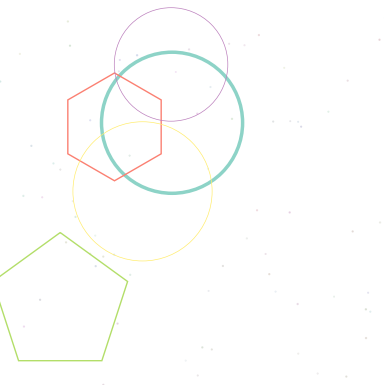[{"shape": "circle", "thickness": 2.5, "radius": 0.92, "center": [0.447, 0.681]}, {"shape": "hexagon", "thickness": 1, "radius": 0.7, "center": [0.297, 0.67]}, {"shape": "pentagon", "thickness": 1, "radius": 0.92, "center": [0.156, 0.212]}, {"shape": "circle", "thickness": 0.5, "radius": 0.74, "center": [0.444, 0.833]}, {"shape": "circle", "thickness": 0.5, "radius": 0.9, "center": [0.37, 0.503]}]